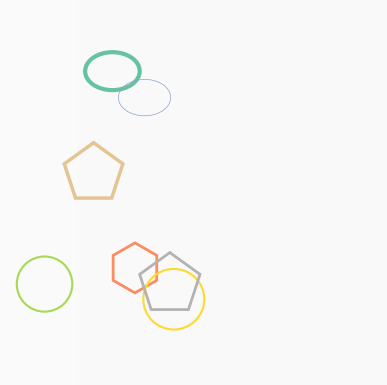[{"shape": "oval", "thickness": 3, "radius": 0.35, "center": [0.29, 0.815]}, {"shape": "hexagon", "thickness": 2, "radius": 0.32, "center": [0.348, 0.304]}, {"shape": "oval", "thickness": 0.5, "radius": 0.34, "center": [0.373, 0.747]}, {"shape": "circle", "thickness": 1.5, "radius": 0.36, "center": [0.115, 0.262]}, {"shape": "circle", "thickness": 1.5, "radius": 0.39, "center": [0.449, 0.223]}, {"shape": "pentagon", "thickness": 2.5, "radius": 0.4, "center": [0.241, 0.55]}, {"shape": "pentagon", "thickness": 2, "radius": 0.41, "center": [0.438, 0.262]}]